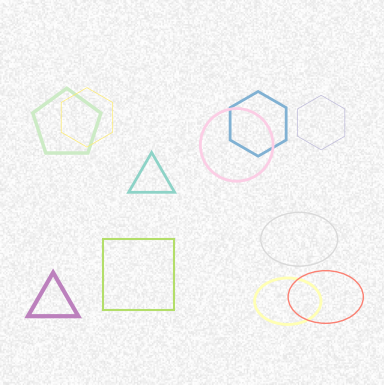[{"shape": "triangle", "thickness": 2, "radius": 0.34, "center": [0.394, 0.535]}, {"shape": "oval", "thickness": 2, "radius": 0.43, "center": [0.748, 0.218]}, {"shape": "hexagon", "thickness": 0.5, "radius": 0.35, "center": [0.834, 0.682]}, {"shape": "oval", "thickness": 1, "radius": 0.49, "center": [0.846, 0.229]}, {"shape": "hexagon", "thickness": 2, "radius": 0.42, "center": [0.67, 0.678]}, {"shape": "square", "thickness": 1.5, "radius": 0.46, "center": [0.361, 0.287]}, {"shape": "circle", "thickness": 2, "radius": 0.47, "center": [0.615, 0.624]}, {"shape": "oval", "thickness": 1, "radius": 0.5, "center": [0.777, 0.379]}, {"shape": "triangle", "thickness": 3, "radius": 0.38, "center": [0.138, 0.216]}, {"shape": "pentagon", "thickness": 2.5, "radius": 0.46, "center": [0.174, 0.678]}, {"shape": "hexagon", "thickness": 0.5, "radius": 0.39, "center": [0.226, 0.695]}]